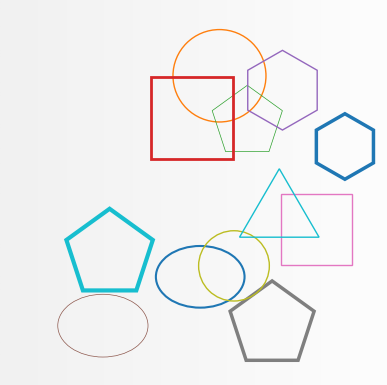[{"shape": "oval", "thickness": 1.5, "radius": 0.57, "center": [0.517, 0.281]}, {"shape": "hexagon", "thickness": 2.5, "radius": 0.43, "center": [0.89, 0.619]}, {"shape": "circle", "thickness": 1, "radius": 0.6, "center": [0.566, 0.803]}, {"shape": "pentagon", "thickness": 0.5, "radius": 0.48, "center": [0.638, 0.683]}, {"shape": "square", "thickness": 2, "radius": 0.53, "center": [0.495, 0.694]}, {"shape": "hexagon", "thickness": 1, "radius": 0.52, "center": [0.729, 0.766]}, {"shape": "oval", "thickness": 0.5, "radius": 0.58, "center": [0.266, 0.154]}, {"shape": "square", "thickness": 1, "radius": 0.46, "center": [0.817, 0.405]}, {"shape": "pentagon", "thickness": 2.5, "radius": 0.57, "center": [0.702, 0.156]}, {"shape": "circle", "thickness": 1, "radius": 0.46, "center": [0.604, 0.309]}, {"shape": "triangle", "thickness": 1, "radius": 0.59, "center": [0.721, 0.443]}, {"shape": "pentagon", "thickness": 3, "radius": 0.59, "center": [0.283, 0.34]}]